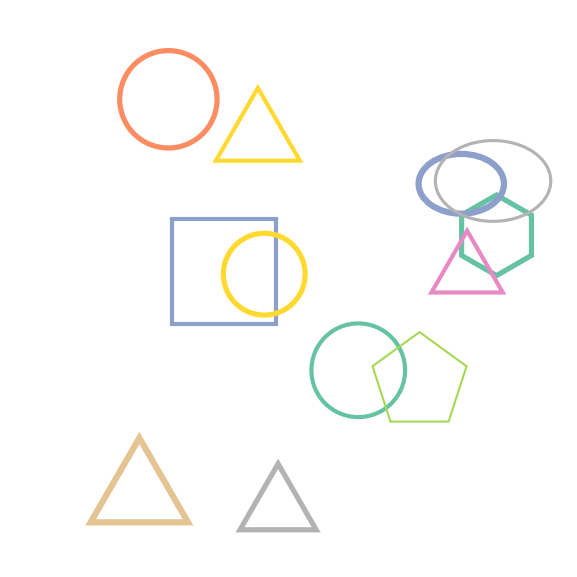[{"shape": "circle", "thickness": 2, "radius": 0.41, "center": [0.62, 0.358]}, {"shape": "hexagon", "thickness": 2.5, "radius": 0.35, "center": [0.86, 0.592]}, {"shape": "circle", "thickness": 2.5, "radius": 0.42, "center": [0.292, 0.827]}, {"shape": "square", "thickness": 2, "radius": 0.45, "center": [0.388, 0.529]}, {"shape": "oval", "thickness": 3, "radius": 0.37, "center": [0.799, 0.681]}, {"shape": "triangle", "thickness": 2, "radius": 0.36, "center": [0.809, 0.528]}, {"shape": "pentagon", "thickness": 1, "radius": 0.43, "center": [0.726, 0.338]}, {"shape": "circle", "thickness": 2.5, "radius": 0.35, "center": [0.458, 0.524]}, {"shape": "triangle", "thickness": 2, "radius": 0.42, "center": [0.447, 0.763]}, {"shape": "triangle", "thickness": 3, "radius": 0.49, "center": [0.241, 0.143]}, {"shape": "oval", "thickness": 1.5, "radius": 0.5, "center": [0.854, 0.686]}, {"shape": "triangle", "thickness": 2.5, "radius": 0.38, "center": [0.482, 0.12]}]